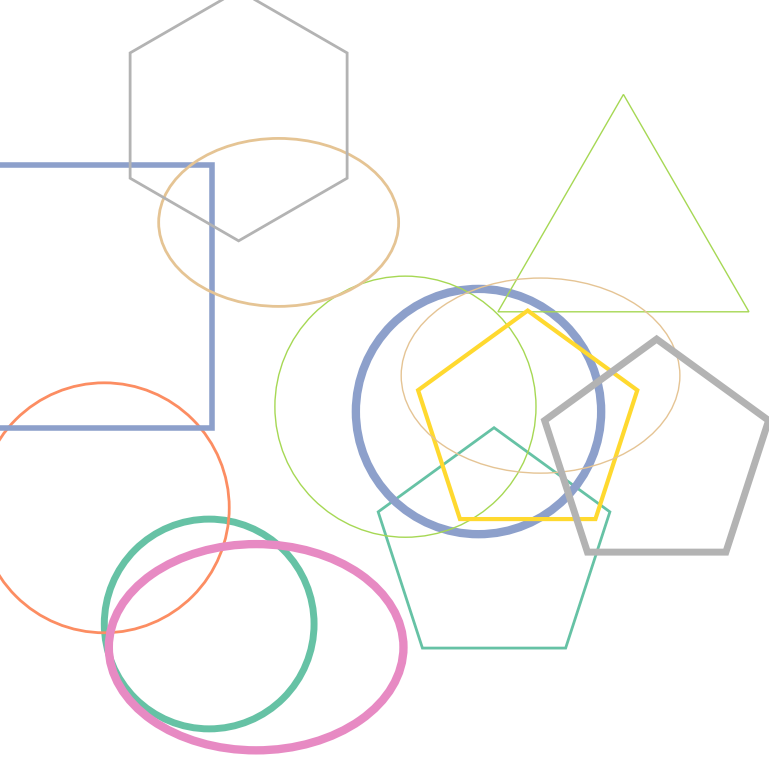[{"shape": "pentagon", "thickness": 1, "radius": 0.79, "center": [0.642, 0.286]}, {"shape": "circle", "thickness": 2.5, "radius": 0.68, "center": [0.272, 0.19]}, {"shape": "circle", "thickness": 1, "radius": 0.81, "center": [0.135, 0.341]}, {"shape": "circle", "thickness": 3, "radius": 0.8, "center": [0.621, 0.466]}, {"shape": "square", "thickness": 2, "radius": 0.85, "center": [0.105, 0.615]}, {"shape": "oval", "thickness": 3, "radius": 0.96, "center": [0.333, 0.159]}, {"shape": "triangle", "thickness": 0.5, "radius": 0.94, "center": [0.81, 0.689]}, {"shape": "circle", "thickness": 0.5, "radius": 0.85, "center": [0.527, 0.472]}, {"shape": "pentagon", "thickness": 1.5, "radius": 0.75, "center": [0.685, 0.447]}, {"shape": "oval", "thickness": 1, "radius": 0.78, "center": [0.362, 0.711]}, {"shape": "oval", "thickness": 0.5, "radius": 0.9, "center": [0.702, 0.512]}, {"shape": "hexagon", "thickness": 1, "radius": 0.81, "center": [0.31, 0.85]}, {"shape": "pentagon", "thickness": 2.5, "radius": 0.76, "center": [0.853, 0.407]}]